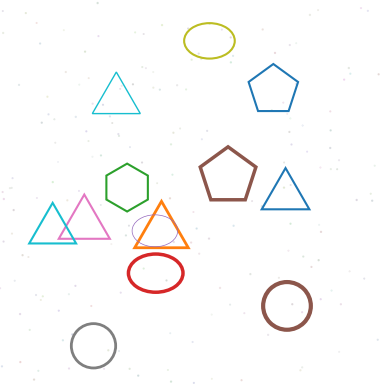[{"shape": "triangle", "thickness": 1.5, "radius": 0.36, "center": [0.742, 0.492]}, {"shape": "pentagon", "thickness": 1.5, "radius": 0.34, "center": [0.71, 0.766]}, {"shape": "triangle", "thickness": 2, "radius": 0.4, "center": [0.419, 0.397]}, {"shape": "hexagon", "thickness": 1.5, "radius": 0.31, "center": [0.33, 0.513]}, {"shape": "oval", "thickness": 2.5, "radius": 0.35, "center": [0.404, 0.291]}, {"shape": "oval", "thickness": 0.5, "radius": 0.3, "center": [0.402, 0.4]}, {"shape": "circle", "thickness": 3, "radius": 0.31, "center": [0.745, 0.205]}, {"shape": "pentagon", "thickness": 2.5, "radius": 0.38, "center": [0.592, 0.543]}, {"shape": "triangle", "thickness": 1.5, "radius": 0.38, "center": [0.219, 0.418]}, {"shape": "circle", "thickness": 2, "radius": 0.29, "center": [0.243, 0.102]}, {"shape": "oval", "thickness": 1.5, "radius": 0.33, "center": [0.544, 0.894]}, {"shape": "triangle", "thickness": 1.5, "radius": 0.35, "center": [0.137, 0.403]}, {"shape": "triangle", "thickness": 1, "radius": 0.36, "center": [0.302, 0.741]}]